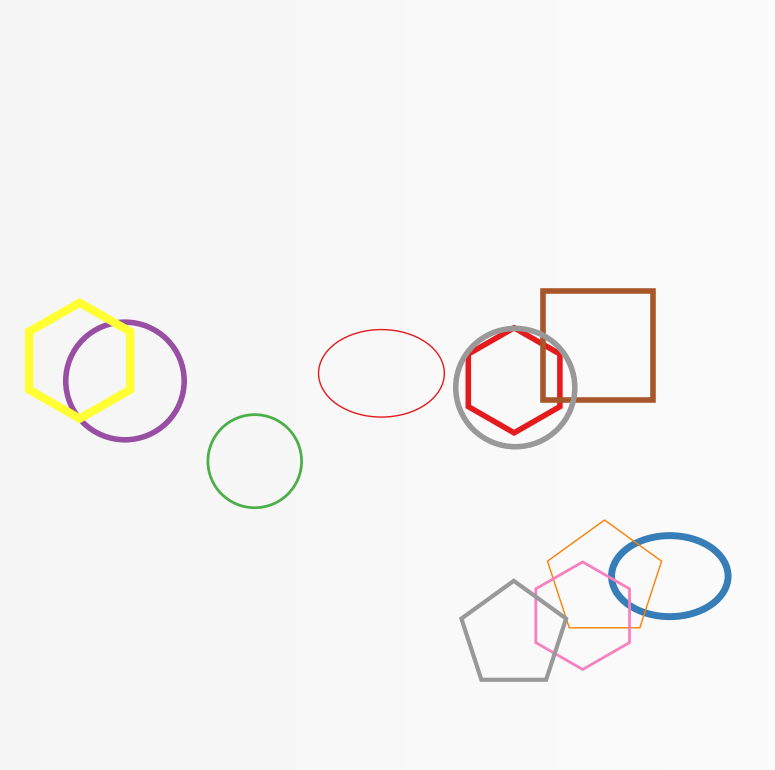[{"shape": "hexagon", "thickness": 2, "radius": 0.34, "center": [0.663, 0.506]}, {"shape": "oval", "thickness": 0.5, "radius": 0.41, "center": [0.492, 0.515]}, {"shape": "oval", "thickness": 2.5, "radius": 0.38, "center": [0.864, 0.252]}, {"shape": "circle", "thickness": 1, "radius": 0.3, "center": [0.329, 0.401]}, {"shape": "circle", "thickness": 2, "radius": 0.38, "center": [0.161, 0.505]}, {"shape": "pentagon", "thickness": 0.5, "radius": 0.39, "center": [0.78, 0.247]}, {"shape": "hexagon", "thickness": 3, "radius": 0.38, "center": [0.103, 0.532]}, {"shape": "square", "thickness": 2, "radius": 0.36, "center": [0.771, 0.551]}, {"shape": "hexagon", "thickness": 1, "radius": 0.35, "center": [0.752, 0.2]}, {"shape": "pentagon", "thickness": 1.5, "radius": 0.36, "center": [0.663, 0.175]}, {"shape": "circle", "thickness": 2, "radius": 0.38, "center": [0.665, 0.497]}]